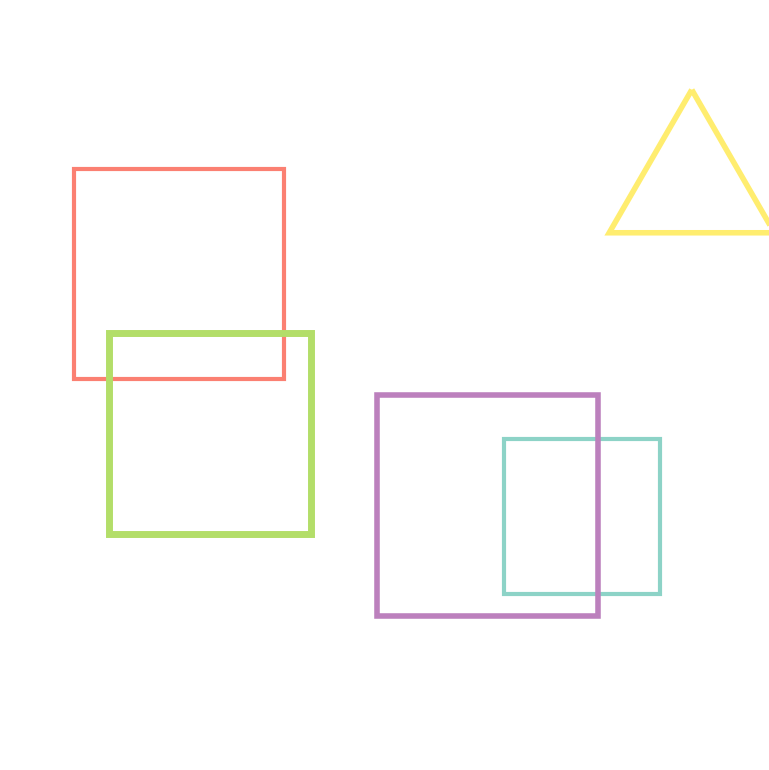[{"shape": "square", "thickness": 1.5, "radius": 0.5, "center": [0.756, 0.329]}, {"shape": "square", "thickness": 1.5, "radius": 0.68, "center": [0.232, 0.644]}, {"shape": "square", "thickness": 2.5, "radius": 0.66, "center": [0.273, 0.437]}, {"shape": "square", "thickness": 2, "radius": 0.72, "center": [0.633, 0.344]}, {"shape": "triangle", "thickness": 2, "radius": 0.62, "center": [0.898, 0.76]}]